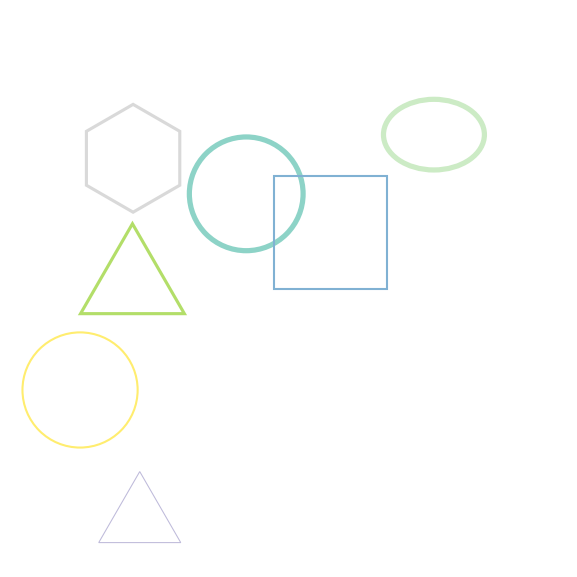[{"shape": "circle", "thickness": 2.5, "radius": 0.49, "center": [0.426, 0.664]}, {"shape": "triangle", "thickness": 0.5, "radius": 0.41, "center": [0.242, 0.101]}, {"shape": "square", "thickness": 1, "radius": 0.49, "center": [0.573, 0.597]}, {"shape": "triangle", "thickness": 1.5, "radius": 0.52, "center": [0.229, 0.508]}, {"shape": "hexagon", "thickness": 1.5, "radius": 0.47, "center": [0.23, 0.725]}, {"shape": "oval", "thickness": 2.5, "radius": 0.44, "center": [0.751, 0.766]}, {"shape": "circle", "thickness": 1, "radius": 0.5, "center": [0.139, 0.324]}]